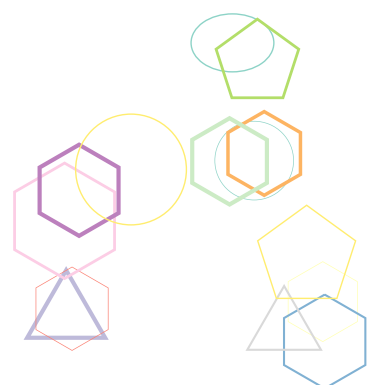[{"shape": "oval", "thickness": 1, "radius": 0.54, "center": [0.604, 0.889]}, {"shape": "circle", "thickness": 0.5, "radius": 0.51, "center": [0.66, 0.583]}, {"shape": "hexagon", "thickness": 0.5, "radius": 0.52, "center": [0.838, 0.217]}, {"shape": "triangle", "thickness": 3, "radius": 0.58, "center": [0.172, 0.181]}, {"shape": "hexagon", "thickness": 0.5, "radius": 0.54, "center": [0.187, 0.198]}, {"shape": "hexagon", "thickness": 1.5, "radius": 0.61, "center": [0.843, 0.113]}, {"shape": "hexagon", "thickness": 2.5, "radius": 0.54, "center": [0.686, 0.601]}, {"shape": "pentagon", "thickness": 2, "radius": 0.56, "center": [0.669, 0.837]}, {"shape": "hexagon", "thickness": 2, "radius": 0.75, "center": [0.168, 0.426]}, {"shape": "triangle", "thickness": 1.5, "radius": 0.55, "center": [0.738, 0.147]}, {"shape": "hexagon", "thickness": 3, "radius": 0.59, "center": [0.205, 0.506]}, {"shape": "hexagon", "thickness": 3, "radius": 0.56, "center": [0.596, 0.581]}, {"shape": "pentagon", "thickness": 1, "radius": 0.67, "center": [0.796, 0.333]}, {"shape": "circle", "thickness": 1, "radius": 0.72, "center": [0.34, 0.56]}]